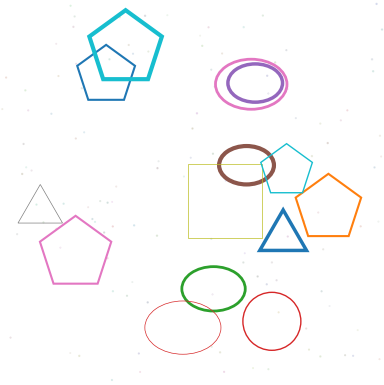[{"shape": "triangle", "thickness": 2.5, "radius": 0.35, "center": [0.735, 0.385]}, {"shape": "pentagon", "thickness": 1.5, "radius": 0.39, "center": [0.276, 0.805]}, {"shape": "pentagon", "thickness": 1.5, "radius": 0.45, "center": [0.853, 0.459]}, {"shape": "oval", "thickness": 2, "radius": 0.41, "center": [0.555, 0.25]}, {"shape": "oval", "thickness": 0.5, "radius": 0.49, "center": [0.475, 0.149]}, {"shape": "circle", "thickness": 1, "radius": 0.38, "center": [0.706, 0.165]}, {"shape": "oval", "thickness": 2.5, "radius": 0.35, "center": [0.663, 0.784]}, {"shape": "oval", "thickness": 3, "radius": 0.36, "center": [0.64, 0.571]}, {"shape": "oval", "thickness": 2, "radius": 0.46, "center": [0.653, 0.781]}, {"shape": "pentagon", "thickness": 1.5, "radius": 0.49, "center": [0.196, 0.342]}, {"shape": "triangle", "thickness": 0.5, "radius": 0.33, "center": [0.105, 0.454]}, {"shape": "square", "thickness": 0.5, "radius": 0.48, "center": [0.585, 0.478]}, {"shape": "pentagon", "thickness": 3, "radius": 0.5, "center": [0.326, 0.874]}, {"shape": "pentagon", "thickness": 1, "radius": 0.35, "center": [0.744, 0.556]}]